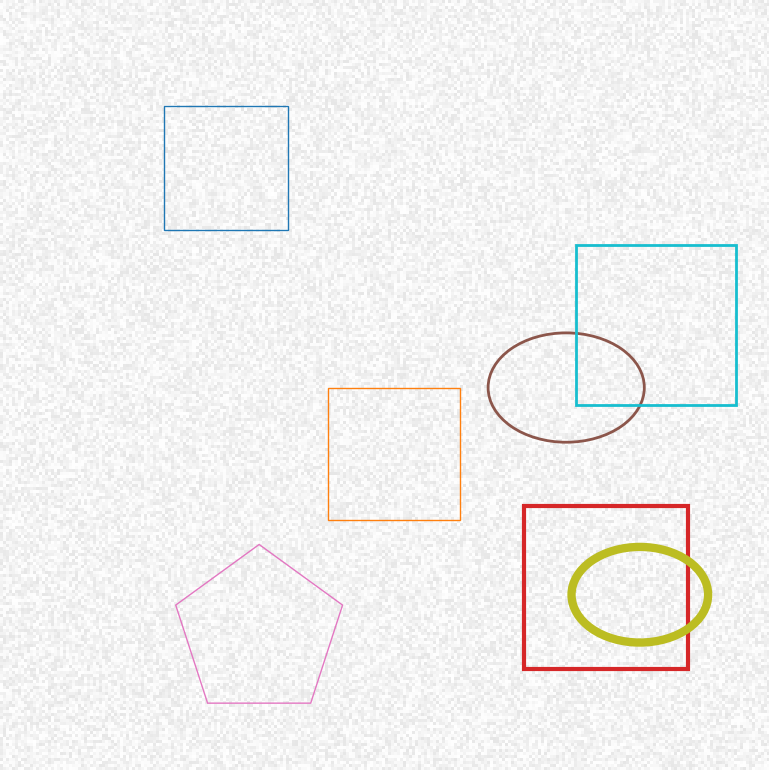[{"shape": "square", "thickness": 0.5, "radius": 0.4, "center": [0.293, 0.782]}, {"shape": "square", "thickness": 0.5, "radius": 0.43, "center": [0.512, 0.41]}, {"shape": "square", "thickness": 1.5, "radius": 0.53, "center": [0.787, 0.237]}, {"shape": "oval", "thickness": 1, "radius": 0.51, "center": [0.735, 0.497]}, {"shape": "pentagon", "thickness": 0.5, "radius": 0.57, "center": [0.337, 0.179]}, {"shape": "oval", "thickness": 3, "radius": 0.44, "center": [0.831, 0.228]}, {"shape": "square", "thickness": 1, "radius": 0.52, "center": [0.852, 0.578]}]